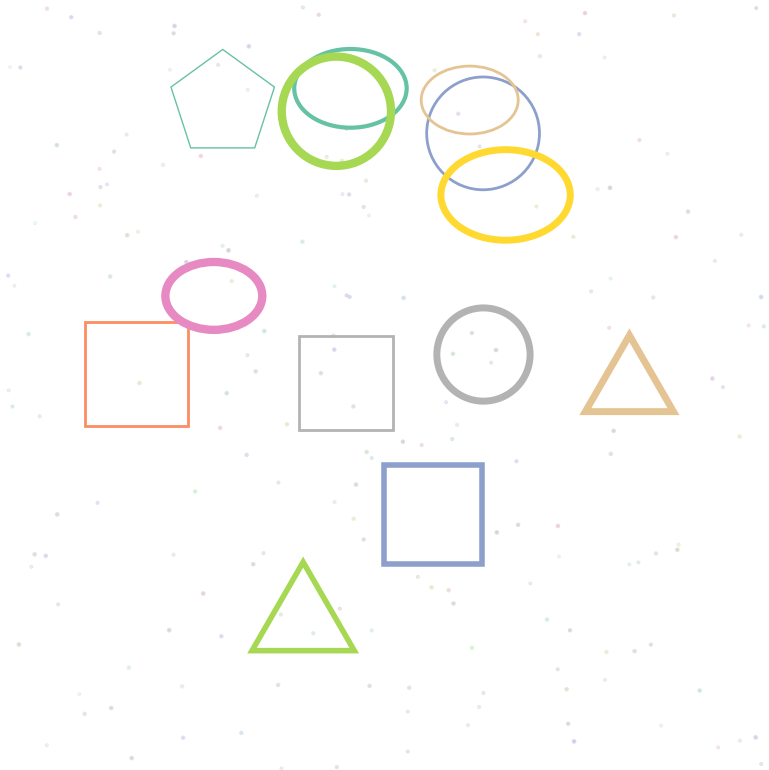[{"shape": "oval", "thickness": 1.5, "radius": 0.37, "center": [0.455, 0.885]}, {"shape": "pentagon", "thickness": 0.5, "radius": 0.35, "center": [0.289, 0.865]}, {"shape": "square", "thickness": 1, "radius": 0.34, "center": [0.177, 0.515]}, {"shape": "circle", "thickness": 1, "radius": 0.37, "center": [0.627, 0.827]}, {"shape": "square", "thickness": 2, "radius": 0.32, "center": [0.563, 0.332]}, {"shape": "oval", "thickness": 3, "radius": 0.31, "center": [0.278, 0.616]}, {"shape": "circle", "thickness": 3, "radius": 0.35, "center": [0.437, 0.856]}, {"shape": "triangle", "thickness": 2, "radius": 0.38, "center": [0.394, 0.193]}, {"shape": "oval", "thickness": 2.5, "radius": 0.42, "center": [0.657, 0.747]}, {"shape": "oval", "thickness": 1, "radius": 0.31, "center": [0.61, 0.87]}, {"shape": "triangle", "thickness": 2.5, "radius": 0.33, "center": [0.817, 0.498]}, {"shape": "square", "thickness": 1, "radius": 0.3, "center": [0.449, 0.503]}, {"shape": "circle", "thickness": 2.5, "radius": 0.3, "center": [0.628, 0.54]}]